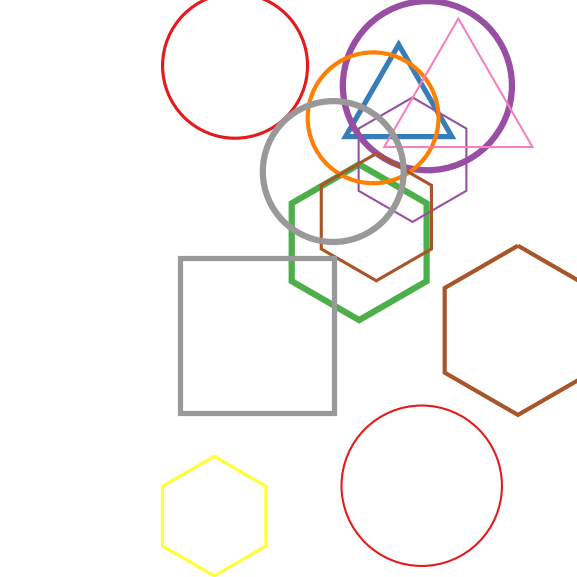[{"shape": "circle", "thickness": 1.5, "radius": 0.63, "center": [0.407, 0.885]}, {"shape": "circle", "thickness": 1, "radius": 0.69, "center": [0.73, 0.158]}, {"shape": "triangle", "thickness": 2.5, "radius": 0.53, "center": [0.69, 0.816]}, {"shape": "hexagon", "thickness": 3, "radius": 0.67, "center": [0.622, 0.58]}, {"shape": "hexagon", "thickness": 1, "radius": 0.54, "center": [0.714, 0.723]}, {"shape": "circle", "thickness": 3, "radius": 0.73, "center": [0.74, 0.851]}, {"shape": "circle", "thickness": 2, "radius": 0.57, "center": [0.646, 0.795]}, {"shape": "hexagon", "thickness": 1.5, "radius": 0.52, "center": [0.371, 0.105]}, {"shape": "hexagon", "thickness": 2, "radius": 0.73, "center": [0.897, 0.427]}, {"shape": "hexagon", "thickness": 1.5, "radius": 0.55, "center": [0.652, 0.623]}, {"shape": "triangle", "thickness": 1, "radius": 0.74, "center": [0.794, 0.819]}, {"shape": "circle", "thickness": 3, "radius": 0.61, "center": [0.577, 0.702]}, {"shape": "square", "thickness": 2.5, "radius": 0.67, "center": [0.445, 0.419]}]